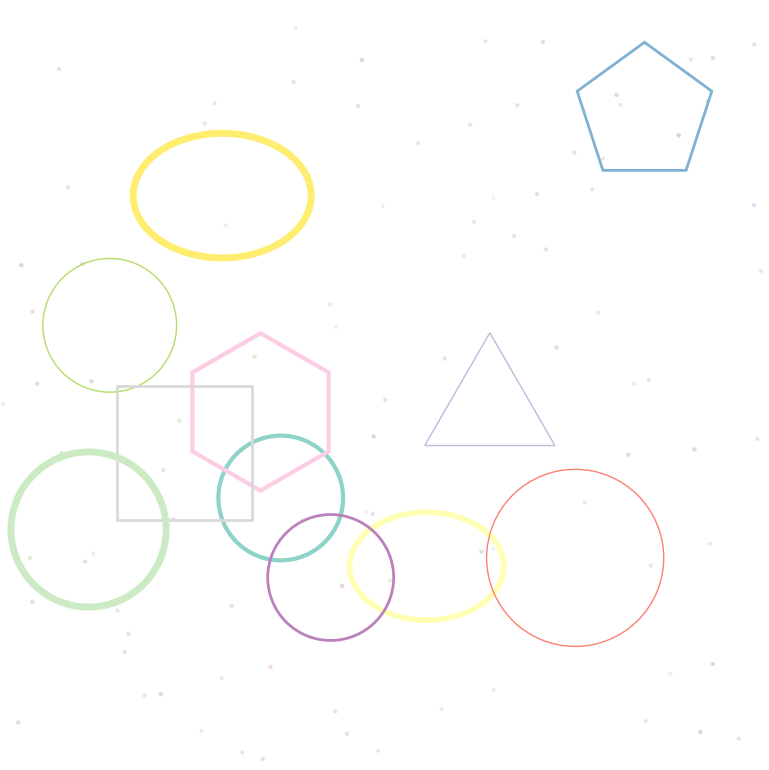[{"shape": "circle", "thickness": 1.5, "radius": 0.4, "center": [0.365, 0.353]}, {"shape": "oval", "thickness": 2, "radius": 0.5, "center": [0.554, 0.265]}, {"shape": "triangle", "thickness": 0.5, "radius": 0.49, "center": [0.636, 0.47]}, {"shape": "circle", "thickness": 0.5, "radius": 0.58, "center": [0.747, 0.275]}, {"shape": "pentagon", "thickness": 1, "radius": 0.46, "center": [0.837, 0.853]}, {"shape": "circle", "thickness": 0.5, "radius": 0.43, "center": [0.143, 0.578]}, {"shape": "hexagon", "thickness": 1.5, "radius": 0.51, "center": [0.338, 0.465]}, {"shape": "square", "thickness": 1, "radius": 0.44, "center": [0.239, 0.412]}, {"shape": "circle", "thickness": 1, "radius": 0.41, "center": [0.429, 0.25]}, {"shape": "circle", "thickness": 2.5, "radius": 0.5, "center": [0.115, 0.312]}, {"shape": "oval", "thickness": 2.5, "radius": 0.58, "center": [0.289, 0.746]}]